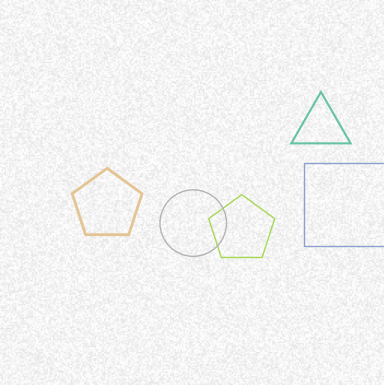[{"shape": "triangle", "thickness": 1.5, "radius": 0.44, "center": [0.834, 0.672]}, {"shape": "square", "thickness": 1, "radius": 0.54, "center": [0.896, 0.468]}, {"shape": "pentagon", "thickness": 1, "radius": 0.45, "center": [0.628, 0.404]}, {"shape": "pentagon", "thickness": 2, "radius": 0.48, "center": [0.278, 0.468]}, {"shape": "circle", "thickness": 1, "radius": 0.43, "center": [0.502, 0.421]}]